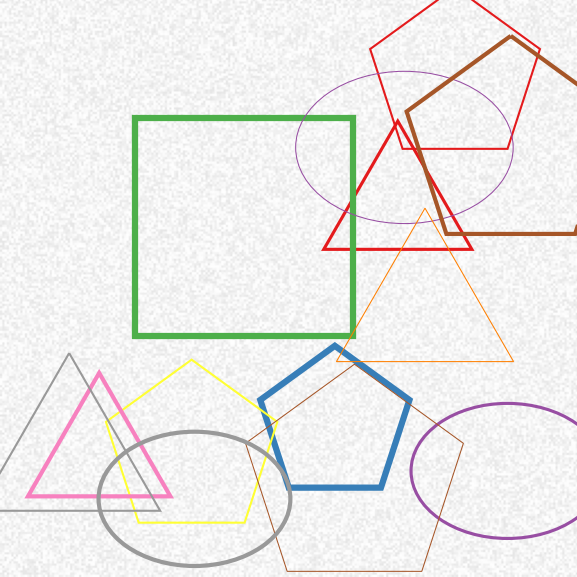[{"shape": "triangle", "thickness": 1.5, "radius": 0.74, "center": [0.689, 0.641]}, {"shape": "pentagon", "thickness": 1, "radius": 0.77, "center": [0.788, 0.866]}, {"shape": "pentagon", "thickness": 3, "radius": 0.68, "center": [0.58, 0.265]}, {"shape": "square", "thickness": 3, "radius": 0.94, "center": [0.423, 0.606]}, {"shape": "oval", "thickness": 0.5, "radius": 0.94, "center": [0.7, 0.744]}, {"shape": "oval", "thickness": 1.5, "radius": 0.84, "center": [0.879, 0.184]}, {"shape": "triangle", "thickness": 0.5, "radius": 0.89, "center": [0.736, 0.462]}, {"shape": "pentagon", "thickness": 1, "radius": 0.78, "center": [0.332, 0.22]}, {"shape": "pentagon", "thickness": 2, "radius": 0.95, "center": [0.884, 0.747]}, {"shape": "pentagon", "thickness": 0.5, "radius": 0.99, "center": [0.614, 0.17]}, {"shape": "triangle", "thickness": 2, "radius": 0.71, "center": [0.172, 0.211]}, {"shape": "oval", "thickness": 2, "radius": 0.83, "center": [0.337, 0.135]}, {"shape": "triangle", "thickness": 1, "radius": 0.91, "center": [0.12, 0.206]}]